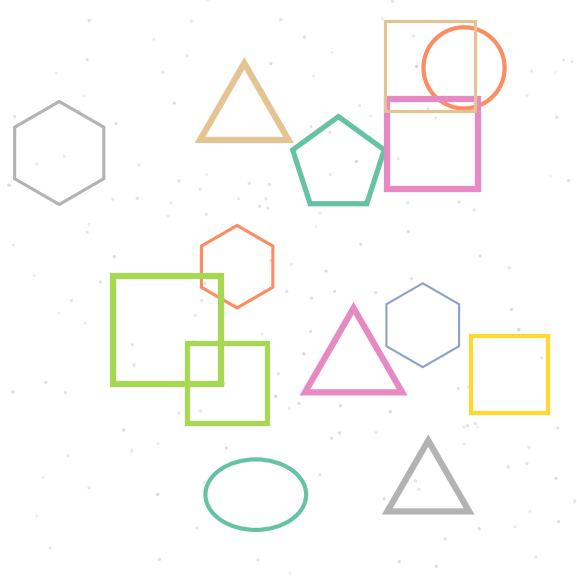[{"shape": "pentagon", "thickness": 2.5, "radius": 0.42, "center": [0.586, 0.714]}, {"shape": "oval", "thickness": 2, "radius": 0.44, "center": [0.443, 0.143]}, {"shape": "circle", "thickness": 2, "radius": 0.35, "center": [0.804, 0.882]}, {"shape": "hexagon", "thickness": 1.5, "radius": 0.36, "center": [0.411, 0.537]}, {"shape": "hexagon", "thickness": 1, "radius": 0.36, "center": [0.732, 0.436]}, {"shape": "triangle", "thickness": 3, "radius": 0.49, "center": [0.612, 0.368]}, {"shape": "square", "thickness": 3, "radius": 0.39, "center": [0.749, 0.75]}, {"shape": "square", "thickness": 3, "radius": 0.47, "center": [0.29, 0.428]}, {"shape": "square", "thickness": 2.5, "radius": 0.35, "center": [0.393, 0.337]}, {"shape": "square", "thickness": 2, "radius": 0.33, "center": [0.883, 0.35]}, {"shape": "triangle", "thickness": 3, "radius": 0.44, "center": [0.423, 0.801]}, {"shape": "square", "thickness": 1.5, "radius": 0.39, "center": [0.745, 0.885]}, {"shape": "triangle", "thickness": 3, "radius": 0.41, "center": [0.742, 0.154]}, {"shape": "hexagon", "thickness": 1.5, "radius": 0.45, "center": [0.103, 0.734]}]